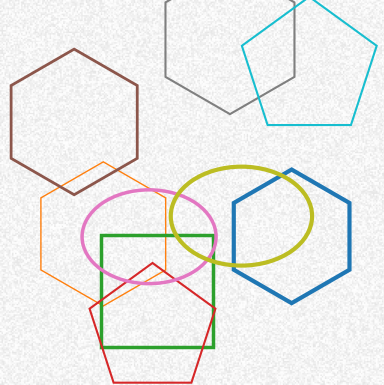[{"shape": "hexagon", "thickness": 3, "radius": 0.87, "center": [0.757, 0.386]}, {"shape": "hexagon", "thickness": 1, "radius": 0.94, "center": [0.268, 0.392]}, {"shape": "square", "thickness": 2.5, "radius": 0.73, "center": [0.407, 0.244]}, {"shape": "pentagon", "thickness": 1.5, "radius": 0.86, "center": [0.396, 0.145]}, {"shape": "hexagon", "thickness": 2, "radius": 0.95, "center": [0.193, 0.683]}, {"shape": "oval", "thickness": 2.5, "radius": 0.87, "center": [0.387, 0.385]}, {"shape": "hexagon", "thickness": 1.5, "radius": 0.97, "center": [0.597, 0.897]}, {"shape": "oval", "thickness": 3, "radius": 0.92, "center": [0.627, 0.439]}, {"shape": "pentagon", "thickness": 1.5, "radius": 0.92, "center": [0.803, 0.824]}]